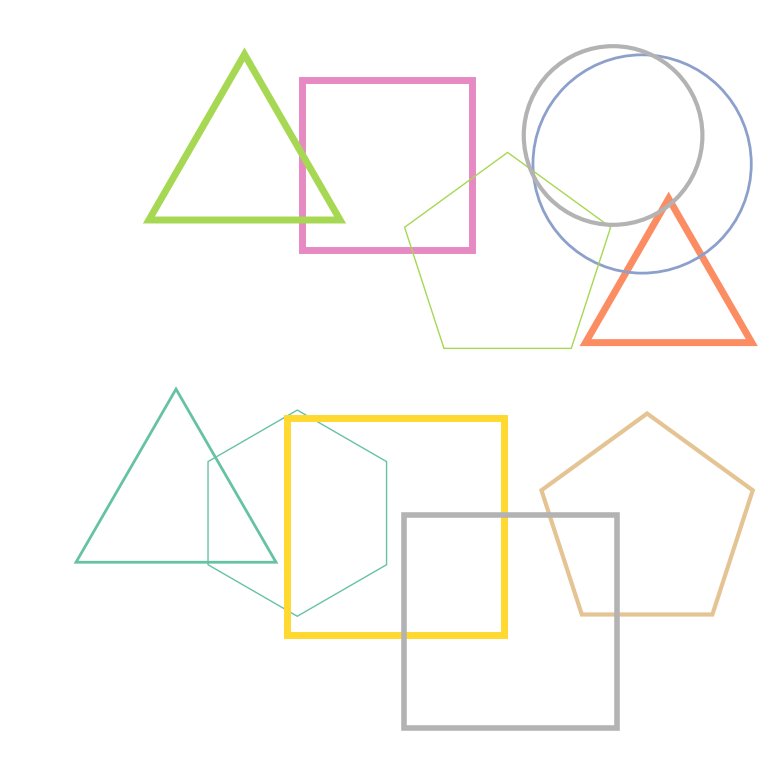[{"shape": "triangle", "thickness": 1, "radius": 0.75, "center": [0.229, 0.345]}, {"shape": "hexagon", "thickness": 0.5, "radius": 0.67, "center": [0.386, 0.334]}, {"shape": "triangle", "thickness": 2.5, "radius": 0.62, "center": [0.868, 0.617]}, {"shape": "circle", "thickness": 1, "radius": 0.71, "center": [0.834, 0.787]}, {"shape": "square", "thickness": 2.5, "radius": 0.55, "center": [0.503, 0.786]}, {"shape": "pentagon", "thickness": 0.5, "radius": 0.7, "center": [0.659, 0.661]}, {"shape": "triangle", "thickness": 2.5, "radius": 0.72, "center": [0.318, 0.786]}, {"shape": "square", "thickness": 2.5, "radius": 0.71, "center": [0.513, 0.316]}, {"shape": "pentagon", "thickness": 1.5, "radius": 0.72, "center": [0.84, 0.319]}, {"shape": "square", "thickness": 2, "radius": 0.69, "center": [0.663, 0.193]}, {"shape": "circle", "thickness": 1.5, "radius": 0.58, "center": [0.796, 0.824]}]